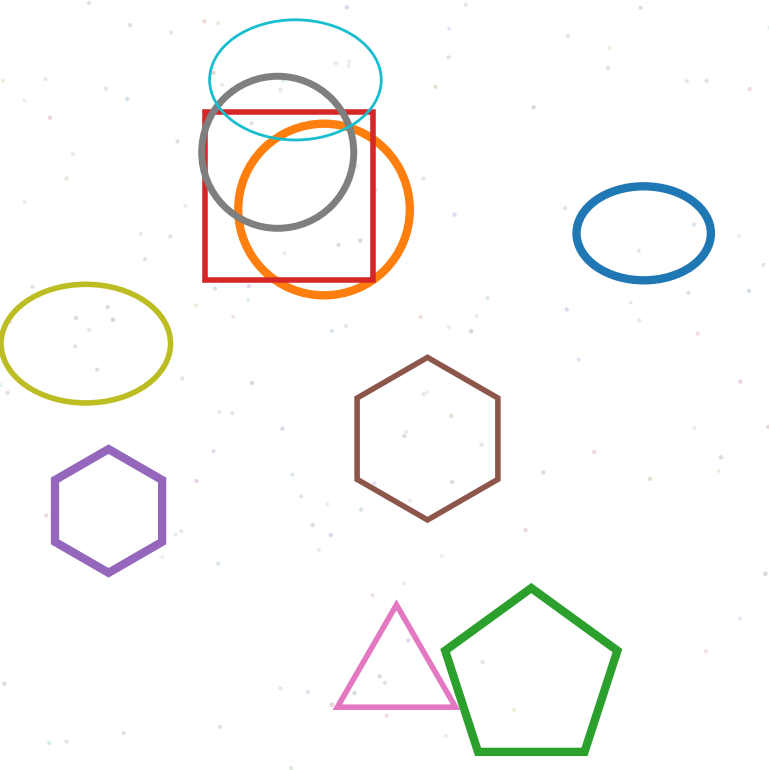[{"shape": "oval", "thickness": 3, "radius": 0.44, "center": [0.836, 0.697]}, {"shape": "circle", "thickness": 3, "radius": 0.56, "center": [0.421, 0.728]}, {"shape": "pentagon", "thickness": 3, "radius": 0.59, "center": [0.69, 0.119]}, {"shape": "square", "thickness": 2, "radius": 0.55, "center": [0.375, 0.745]}, {"shape": "hexagon", "thickness": 3, "radius": 0.4, "center": [0.141, 0.336]}, {"shape": "hexagon", "thickness": 2, "radius": 0.53, "center": [0.555, 0.43]}, {"shape": "triangle", "thickness": 2, "radius": 0.44, "center": [0.515, 0.126]}, {"shape": "circle", "thickness": 2.5, "radius": 0.49, "center": [0.361, 0.802]}, {"shape": "oval", "thickness": 2, "radius": 0.55, "center": [0.111, 0.554]}, {"shape": "oval", "thickness": 1, "radius": 0.56, "center": [0.384, 0.896]}]